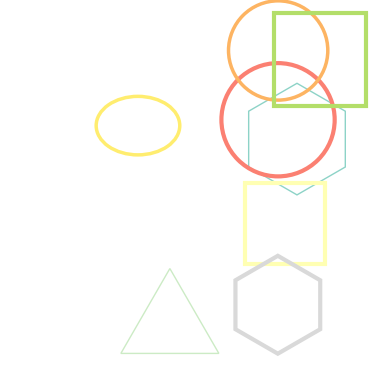[{"shape": "hexagon", "thickness": 1, "radius": 0.72, "center": [0.771, 0.639]}, {"shape": "square", "thickness": 3, "radius": 0.52, "center": [0.74, 0.42]}, {"shape": "circle", "thickness": 3, "radius": 0.74, "center": [0.722, 0.689]}, {"shape": "circle", "thickness": 2.5, "radius": 0.64, "center": [0.723, 0.869]}, {"shape": "square", "thickness": 3, "radius": 0.6, "center": [0.831, 0.846]}, {"shape": "hexagon", "thickness": 3, "radius": 0.64, "center": [0.722, 0.208]}, {"shape": "triangle", "thickness": 1, "radius": 0.73, "center": [0.441, 0.156]}, {"shape": "oval", "thickness": 2.5, "radius": 0.54, "center": [0.358, 0.674]}]